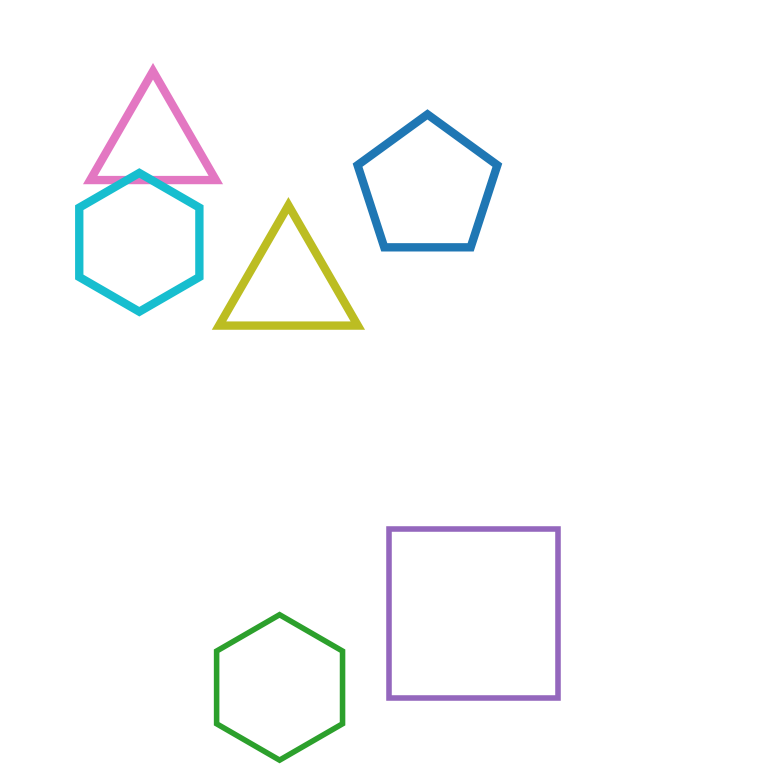[{"shape": "pentagon", "thickness": 3, "radius": 0.48, "center": [0.555, 0.756]}, {"shape": "hexagon", "thickness": 2, "radius": 0.47, "center": [0.363, 0.107]}, {"shape": "square", "thickness": 2, "radius": 0.55, "center": [0.615, 0.204]}, {"shape": "triangle", "thickness": 3, "radius": 0.47, "center": [0.199, 0.813]}, {"shape": "triangle", "thickness": 3, "radius": 0.52, "center": [0.375, 0.629]}, {"shape": "hexagon", "thickness": 3, "radius": 0.45, "center": [0.181, 0.685]}]